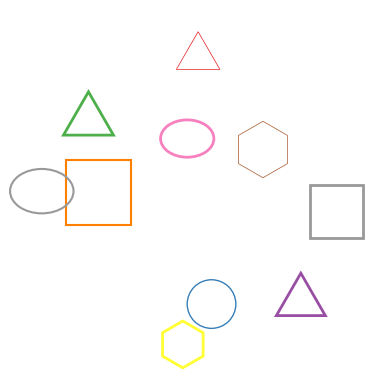[{"shape": "triangle", "thickness": 0.5, "radius": 0.33, "center": [0.515, 0.852]}, {"shape": "circle", "thickness": 1, "radius": 0.32, "center": [0.549, 0.21]}, {"shape": "triangle", "thickness": 2, "radius": 0.37, "center": [0.23, 0.687]}, {"shape": "triangle", "thickness": 2, "radius": 0.37, "center": [0.781, 0.217]}, {"shape": "square", "thickness": 1.5, "radius": 0.42, "center": [0.255, 0.501]}, {"shape": "hexagon", "thickness": 2, "radius": 0.3, "center": [0.475, 0.105]}, {"shape": "hexagon", "thickness": 0.5, "radius": 0.37, "center": [0.683, 0.612]}, {"shape": "oval", "thickness": 2, "radius": 0.35, "center": [0.486, 0.64]}, {"shape": "oval", "thickness": 1.5, "radius": 0.41, "center": [0.109, 0.503]}, {"shape": "square", "thickness": 2, "radius": 0.34, "center": [0.873, 0.451]}]